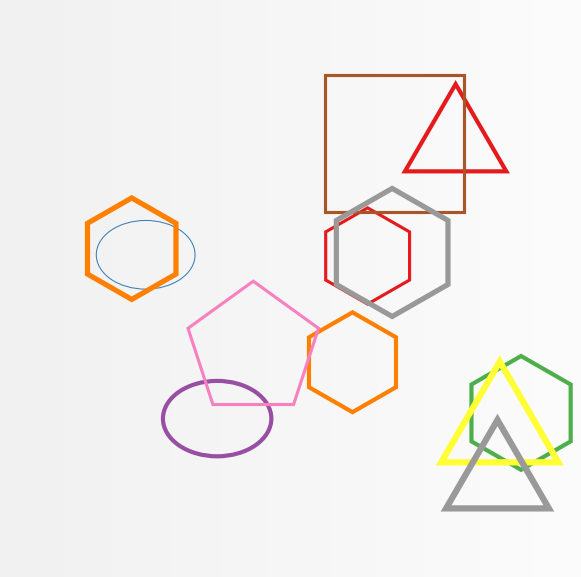[{"shape": "triangle", "thickness": 2, "radius": 0.5, "center": [0.784, 0.753]}, {"shape": "hexagon", "thickness": 1.5, "radius": 0.42, "center": [0.632, 0.556]}, {"shape": "oval", "thickness": 0.5, "radius": 0.42, "center": [0.251, 0.558]}, {"shape": "hexagon", "thickness": 2, "radius": 0.49, "center": [0.896, 0.284]}, {"shape": "oval", "thickness": 2, "radius": 0.47, "center": [0.374, 0.274]}, {"shape": "hexagon", "thickness": 2.5, "radius": 0.44, "center": [0.227, 0.569]}, {"shape": "hexagon", "thickness": 2, "radius": 0.43, "center": [0.606, 0.372]}, {"shape": "triangle", "thickness": 3, "radius": 0.58, "center": [0.86, 0.257]}, {"shape": "square", "thickness": 1.5, "radius": 0.6, "center": [0.679, 0.751]}, {"shape": "pentagon", "thickness": 1.5, "radius": 0.59, "center": [0.436, 0.394]}, {"shape": "hexagon", "thickness": 2.5, "radius": 0.55, "center": [0.675, 0.562]}, {"shape": "triangle", "thickness": 3, "radius": 0.51, "center": [0.856, 0.17]}]